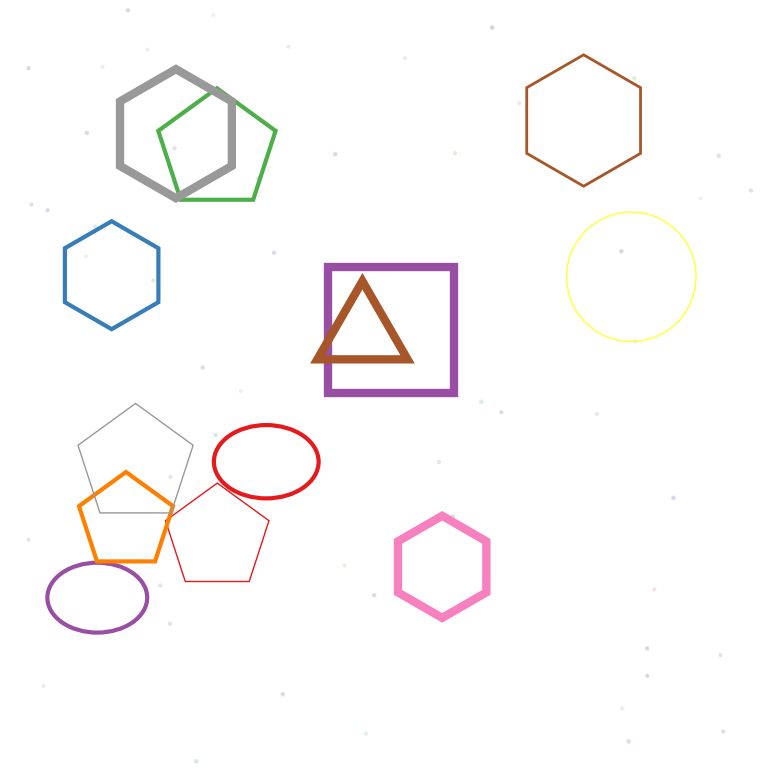[{"shape": "oval", "thickness": 1.5, "radius": 0.34, "center": [0.346, 0.4]}, {"shape": "pentagon", "thickness": 0.5, "radius": 0.35, "center": [0.282, 0.302]}, {"shape": "hexagon", "thickness": 1.5, "radius": 0.35, "center": [0.145, 0.643]}, {"shape": "pentagon", "thickness": 1.5, "radius": 0.4, "center": [0.282, 0.805]}, {"shape": "square", "thickness": 3, "radius": 0.41, "center": [0.508, 0.571]}, {"shape": "oval", "thickness": 1.5, "radius": 0.32, "center": [0.126, 0.224]}, {"shape": "pentagon", "thickness": 1.5, "radius": 0.32, "center": [0.164, 0.323]}, {"shape": "circle", "thickness": 0.5, "radius": 0.42, "center": [0.82, 0.64]}, {"shape": "hexagon", "thickness": 1, "radius": 0.43, "center": [0.758, 0.843]}, {"shape": "triangle", "thickness": 3, "radius": 0.34, "center": [0.471, 0.567]}, {"shape": "hexagon", "thickness": 3, "radius": 0.33, "center": [0.574, 0.264]}, {"shape": "pentagon", "thickness": 0.5, "radius": 0.39, "center": [0.176, 0.397]}, {"shape": "hexagon", "thickness": 3, "radius": 0.42, "center": [0.228, 0.826]}]